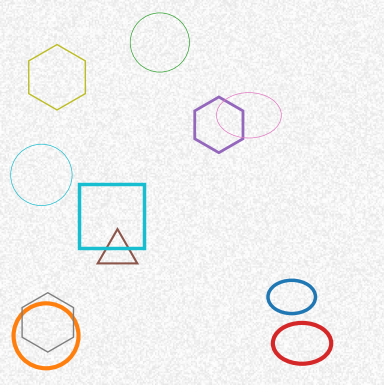[{"shape": "oval", "thickness": 2.5, "radius": 0.31, "center": [0.758, 0.229]}, {"shape": "circle", "thickness": 3, "radius": 0.42, "center": [0.12, 0.128]}, {"shape": "circle", "thickness": 0.5, "radius": 0.38, "center": [0.415, 0.89]}, {"shape": "oval", "thickness": 3, "radius": 0.38, "center": [0.785, 0.108]}, {"shape": "hexagon", "thickness": 2, "radius": 0.36, "center": [0.568, 0.676]}, {"shape": "triangle", "thickness": 1.5, "radius": 0.3, "center": [0.305, 0.346]}, {"shape": "oval", "thickness": 0.5, "radius": 0.42, "center": [0.646, 0.701]}, {"shape": "hexagon", "thickness": 1, "radius": 0.39, "center": [0.124, 0.163]}, {"shape": "hexagon", "thickness": 1, "radius": 0.42, "center": [0.148, 0.799]}, {"shape": "square", "thickness": 2.5, "radius": 0.42, "center": [0.29, 0.439]}, {"shape": "circle", "thickness": 0.5, "radius": 0.4, "center": [0.108, 0.546]}]